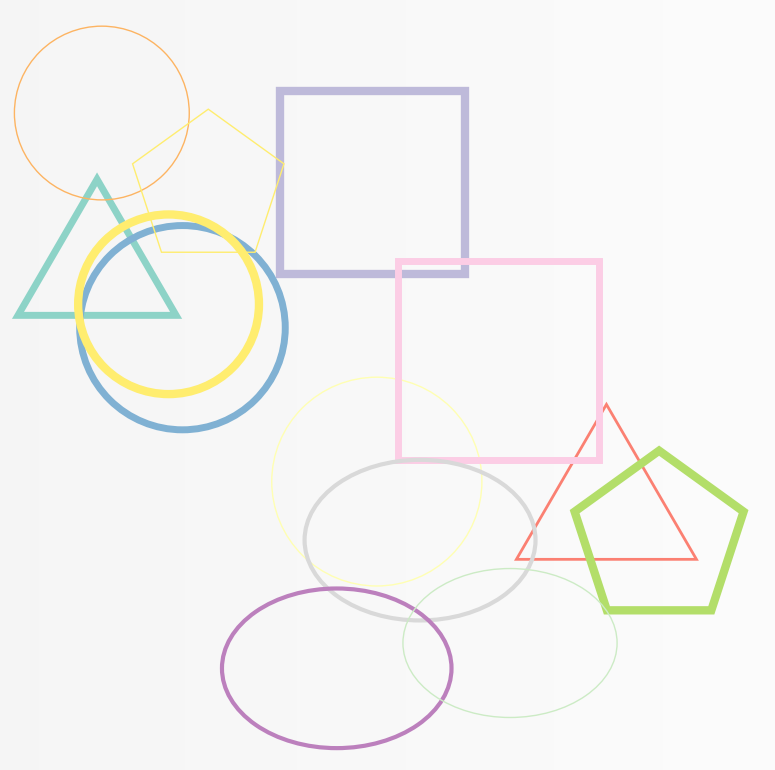[{"shape": "triangle", "thickness": 2.5, "radius": 0.59, "center": [0.125, 0.649]}, {"shape": "circle", "thickness": 0.5, "radius": 0.68, "center": [0.486, 0.375]}, {"shape": "square", "thickness": 3, "radius": 0.59, "center": [0.481, 0.763]}, {"shape": "triangle", "thickness": 1, "radius": 0.67, "center": [0.782, 0.341]}, {"shape": "circle", "thickness": 2.5, "radius": 0.66, "center": [0.235, 0.574]}, {"shape": "circle", "thickness": 0.5, "radius": 0.56, "center": [0.131, 0.853]}, {"shape": "pentagon", "thickness": 3, "radius": 0.57, "center": [0.85, 0.3]}, {"shape": "square", "thickness": 2.5, "radius": 0.65, "center": [0.643, 0.532]}, {"shape": "oval", "thickness": 1.5, "radius": 0.74, "center": [0.542, 0.299]}, {"shape": "oval", "thickness": 1.5, "radius": 0.74, "center": [0.434, 0.132]}, {"shape": "oval", "thickness": 0.5, "radius": 0.69, "center": [0.658, 0.165]}, {"shape": "pentagon", "thickness": 0.5, "radius": 0.51, "center": [0.269, 0.756]}, {"shape": "circle", "thickness": 3, "radius": 0.58, "center": [0.218, 0.605]}]